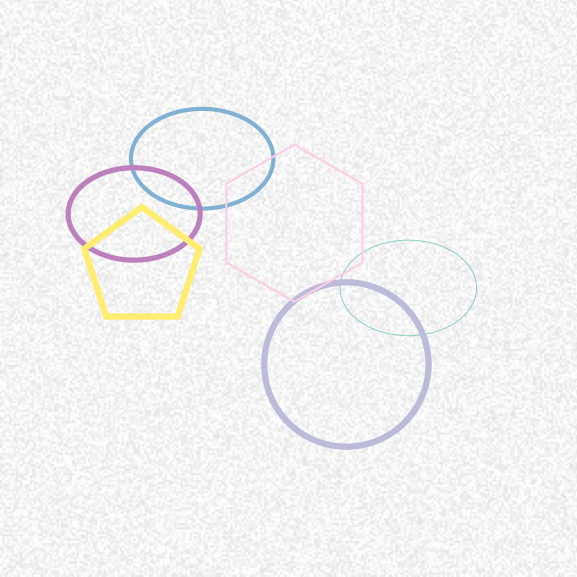[{"shape": "oval", "thickness": 0.5, "radius": 0.59, "center": [0.707, 0.501]}, {"shape": "circle", "thickness": 3, "radius": 0.71, "center": [0.6, 0.368]}, {"shape": "oval", "thickness": 2, "radius": 0.62, "center": [0.35, 0.724]}, {"shape": "hexagon", "thickness": 1, "radius": 0.68, "center": [0.51, 0.613]}, {"shape": "oval", "thickness": 2.5, "radius": 0.57, "center": [0.232, 0.629]}, {"shape": "pentagon", "thickness": 3, "radius": 0.52, "center": [0.246, 0.536]}]